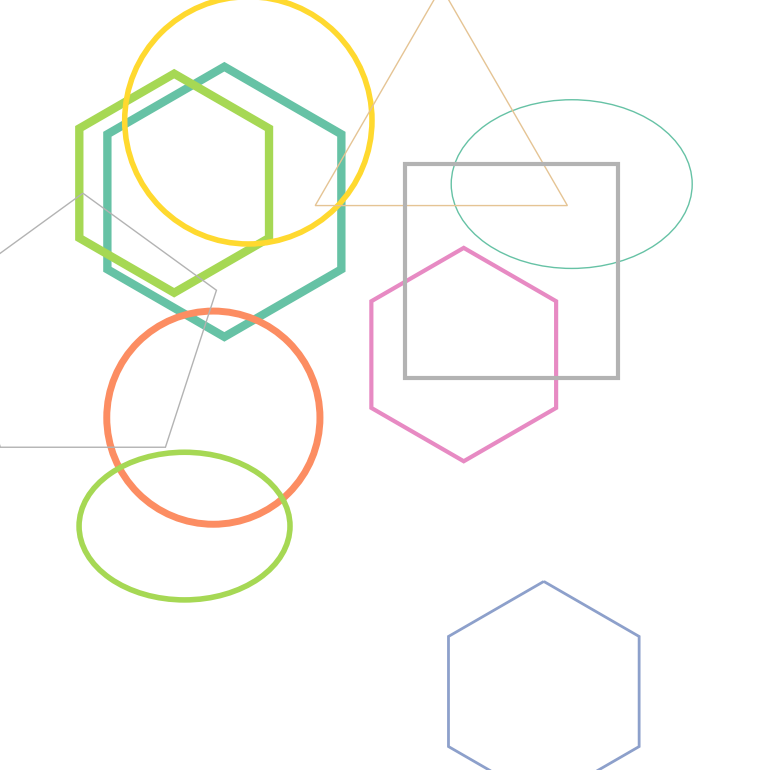[{"shape": "oval", "thickness": 0.5, "radius": 0.78, "center": [0.742, 0.761]}, {"shape": "hexagon", "thickness": 3, "radius": 0.88, "center": [0.291, 0.738]}, {"shape": "circle", "thickness": 2.5, "radius": 0.69, "center": [0.277, 0.458]}, {"shape": "hexagon", "thickness": 1, "radius": 0.71, "center": [0.706, 0.102]}, {"shape": "hexagon", "thickness": 1.5, "radius": 0.69, "center": [0.602, 0.54]}, {"shape": "oval", "thickness": 2, "radius": 0.68, "center": [0.24, 0.317]}, {"shape": "hexagon", "thickness": 3, "radius": 0.71, "center": [0.226, 0.762]}, {"shape": "circle", "thickness": 2, "radius": 0.8, "center": [0.323, 0.844]}, {"shape": "triangle", "thickness": 0.5, "radius": 0.95, "center": [0.573, 0.828]}, {"shape": "square", "thickness": 1.5, "radius": 0.69, "center": [0.664, 0.648]}, {"shape": "pentagon", "thickness": 0.5, "radius": 0.91, "center": [0.108, 0.567]}]